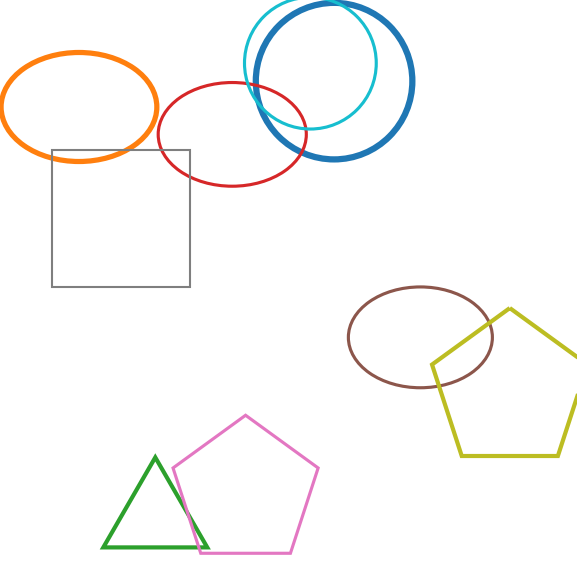[{"shape": "circle", "thickness": 3, "radius": 0.68, "center": [0.578, 0.859]}, {"shape": "oval", "thickness": 2.5, "radius": 0.67, "center": [0.137, 0.814]}, {"shape": "triangle", "thickness": 2, "radius": 0.52, "center": [0.269, 0.103]}, {"shape": "oval", "thickness": 1.5, "radius": 0.64, "center": [0.402, 0.766]}, {"shape": "oval", "thickness": 1.5, "radius": 0.62, "center": [0.728, 0.415]}, {"shape": "pentagon", "thickness": 1.5, "radius": 0.66, "center": [0.425, 0.148]}, {"shape": "square", "thickness": 1, "radius": 0.6, "center": [0.21, 0.621]}, {"shape": "pentagon", "thickness": 2, "radius": 0.71, "center": [0.883, 0.324]}, {"shape": "circle", "thickness": 1.5, "radius": 0.57, "center": [0.537, 0.89]}]